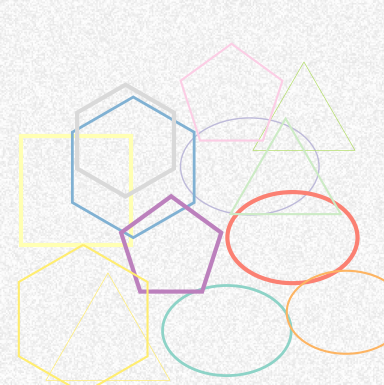[{"shape": "oval", "thickness": 2, "radius": 0.84, "center": [0.589, 0.141]}, {"shape": "square", "thickness": 3, "radius": 0.71, "center": [0.197, 0.506]}, {"shape": "oval", "thickness": 1, "radius": 0.9, "center": [0.649, 0.568]}, {"shape": "oval", "thickness": 3, "radius": 0.84, "center": [0.76, 0.383]}, {"shape": "hexagon", "thickness": 2, "radius": 0.91, "center": [0.346, 0.565]}, {"shape": "oval", "thickness": 1.5, "radius": 0.77, "center": [0.899, 0.189]}, {"shape": "triangle", "thickness": 0.5, "radius": 0.77, "center": [0.79, 0.686]}, {"shape": "pentagon", "thickness": 1.5, "radius": 0.69, "center": [0.601, 0.747]}, {"shape": "hexagon", "thickness": 3, "radius": 0.73, "center": [0.326, 0.635]}, {"shape": "pentagon", "thickness": 3, "radius": 0.68, "center": [0.445, 0.353]}, {"shape": "triangle", "thickness": 1.5, "radius": 0.83, "center": [0.742, 0.527]}, {"shape": "triangle", "thickness": 0.5, "radius": 0.93, "center": [0.28, 0.105]}, {"shape": "hexagon", "thickness": 1.5, "radius": 0.96, "center": [0.216, 0.171]}]